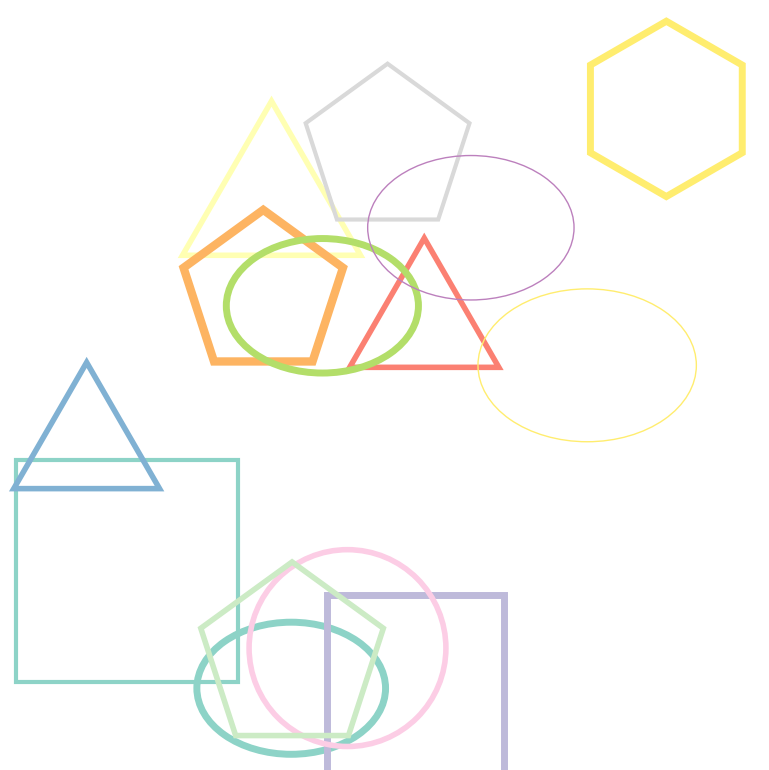[{"shape": "oval", "thickness": 2.5, "radius": 0.61, "center": [0.378, 0.106]}, {"shape": "square", "thickness": 1.5, "radius": 0.72, "center": [0.165, 0.259]}, {"shape": "triangle", "thickness": 2, "radius": 0.67, "center": [0.353, 0.735]}, {"shape": "square", "thickness": 2.5, "radius": 0.58, "center": [0.54, 0.113]}, {"shape": "triangle", "thickness": 2, "radius": 0.56, "center": [0.551, 0.579]}, {"shape": "triangle", "thickness": 2, "radius": 0.55, "center": [0.113, 0.42]}, {"shape": "pentagon", "thickness": 3, "radius": 0.54, "center": [0.342, 0.619]}, {"shape": "oval", "thickness": 2.5, "radius": 0.62, "center": [0.419, 0.603]}, {"shape": "circle", "thickness": 2, "radius": 0.64, "center": [0.451, 0.158]}, {"shape": "pentagon", "thickness": 1.5, "radius": 0.56, "center": [0.503, 0.805]}, {"shape": "oval", "thickness": 0.5, "radius": 0.67, "center": [0.612, 0.704]}, {"shape": "pentagon", "thickness": 2, "radius": 0.62, "center": [0.379, 0.146]}, {"shape": "hexagon", "thickness": 2.5, "radius": 0.57, "center": [0.865, 0.859]}, {"shape": "oval", "thickness": 0.5, "radius": 0.71, "center": [0.763, 0.526]}]